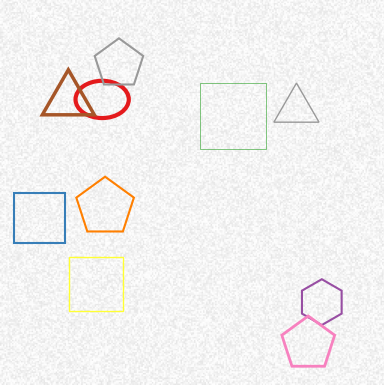[{"shape": "oval", "thickness": 3, "radius": 0.35, "center": [0.265, 0.742]}, {"shape": "square", "thickness": 1.5, "radius": 0.33, "center": [0.103, 0.435]}, {"shape": "square", "thickness": 0.5, "radius": 0.43, "center": [0.605, 0.699]}, {"shape": "hexagon", "thickness": 1.5, "radius": 0.3, "center": [0.836, 0.215]}, {"shape": "pentagon", "thickness": 1.5, "radius": 0.39, "center": [0.273, 0.462]}, {"shape": "square", "thickness": 1, "radius": 0.35, "center": [0.249, 0.261]}, {"shape": "triangle", "thickness": 2.5, "radius": 0.39, "center": [0.178, 0.741]}, {"shape": "pentagon", "thickness": 2, "radius": 0.36, "center": [0.801, 0.107]}, {"shape": "triangle", "thickness": 1, "radius": 0.34, "center": [0.77, 0.717]}, {"shape": "pentagon", "thickness": 1.5, "radius": 0.33, "center": [0.309, 0.834]}]